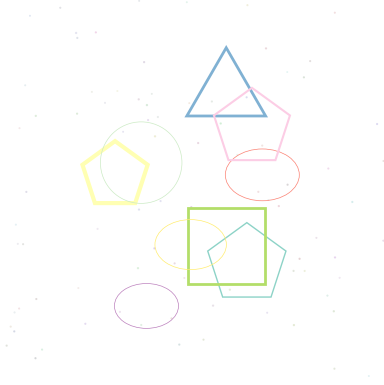[{"shape": "pentagon", "thickness": 1, "radius": 0.53, "center": [0.641, 0.315]}, {"shape": "pentagon", "thickness": 3, "radius": 0.45, "center": [0.299, 0.544]}, {"shape": "oval", "thickness": 0.5, "radius": 0.48, "center": [0.681, 0.546]}, {"shape": "triangle", "thickness": 2, "radius": 0.59, "center": [0.588, 0.758]}, {"shape": "square", "thickness": 2, "radius": 0.5, "center": [0.588, 0.361]}, {"shape": "pentagon", "thickness": 1.5, "radius": 0.52, "center": [0.654, 0.668]}, {"shape": "oval", "thickness": 0.5, "radius": 0.42, "center": [0.38, 0.205]}, {"shape": "circle", "thickness": 0.5, "radius": 0.53, "center": [0.367, 0.578]}, {"shape": "oval", "thickness": 0.5, "radius": 0.46, "center": [0.495, 0.365]}]